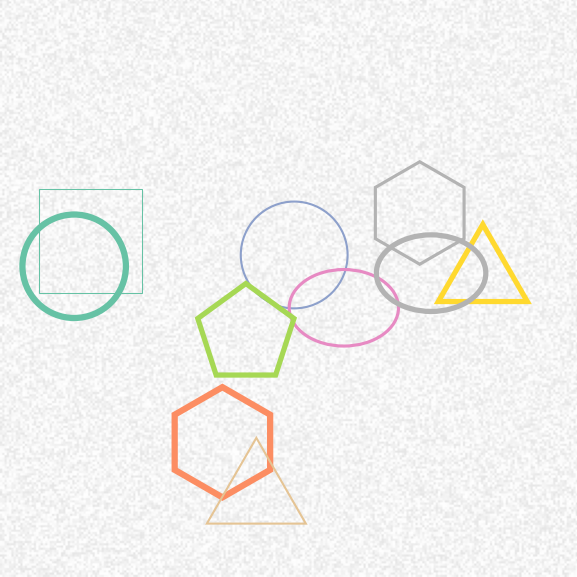[{"shape": "circle", "thickness": 3, "radius": 0.45, "center": [0.128, 0.538]}, {"shape": "square", "thickness": 0.5, "radius": 0.45, "center": [0.157, 0.582]}, {"shape": "hexagon", "thickness": 3, "radius": 0.48, "center": [0.385, 0.233]}, {"shape": "circle", "thickness": 1, "radius": 0.46, "center": [0.509, 0.558]}, {"shape": "oval", "thickness": 1.5, "radius": 0.47, "center": [0.595, 0.466]}, {"shape": "pentagon", "thickness": 2.5, "radius": 0.44, "center": [0.426, 0.421]}, {"shape": "triangle", "thickness": 2.5, "radius": 0.44, "center": [0.836, 0.521]}, {"shape": "triangle", "thickness": 1, "radius": 0.49, "center": [0.444, 0.142]}, {"shape": "hexagon", "thickness": 1.5, "radius": 0.44, "center": [0.727, 0.63]}, {"shape": "oval", "thickness": 2.5, "radius": 0.47, "center": [0.746, 0.526]}]